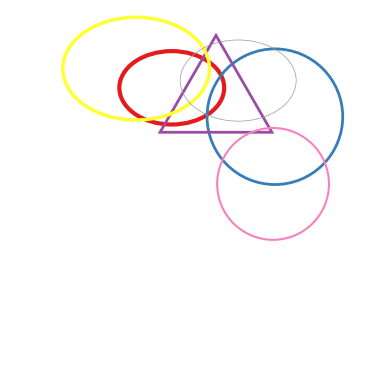[{"shape": "oval", "thickness": 3, "radius": 0.68, "center": [0.446, 0.772]}, {"shape": "circle", "thickness": 2, "radius": 0.88, "center": [0.714, 0.697]}, {"shape": "triangle", "thickness": 2, "radius": 0.84, "center": [0.561, 0.74]}, {"shape": "oval", "thickness": 2.5, "radius": 0.95, "center": [0.354, 0.822]}, {"shape": "circle", "thickness": 1.5, "radius": 0.73, "center": [0.709, 0.522]}, {"shape": "oval", "thickness": 0.5, "radius": 0.75, "center": [0.619, 0.791]}]